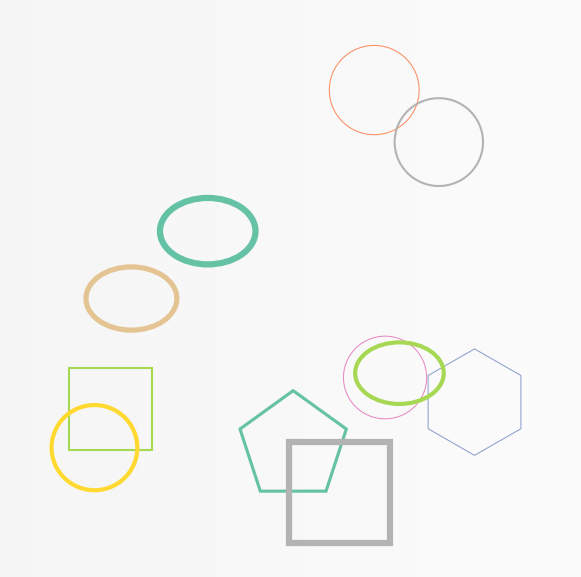[{"shape": "oval", "thickness": 3, "radius": 0.41, "center": [0.357, 0.599]}, {"shape": "pentagon", "thickness": 1.5, "radius": 0.48, "center": [0.504, 0.226]}, {"shape": "circle", "thickness": 0.5, "radius": 0.39, "center": [0.644, 0.843]}, {"shape": "hexagon", "thickness": 0.5, "radius": 0.46, "center": [0.816, 0.303]}, {"shape": "circle", "thickness": 0.5, "radius": 0.36, "center": [0.662, 0.345]}, {"shape": "oval", "thickness": 2, "radius": 0.38, "center": [0.687, 0.353]}, {"shape": "square", "thickness": 1, "radius": 0.36, "center": [0.19, 0.29]}, {"shape": "circle", "thickness": 2, "radius": 0.37, "center": [0.162, 0.224]}, {"shape": "oval", "thickness": 2.5, "radius": 0.39, "center": [0.226, 0.482]}, {"shape": "circle", "thickness": 1, "radius": 0.38, "center": [0.755, 0.753]}, {"shape": "square", "thickness": 3, "radius": 0.44, "center": [0.584, 0.146]}]